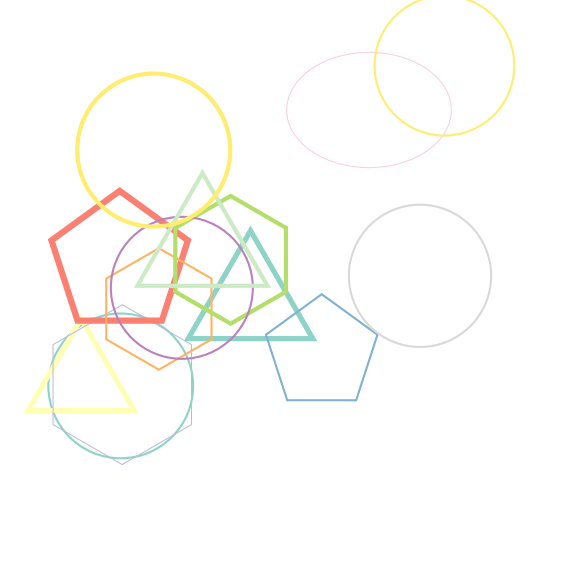[{"shape": "triangle", "thickness": 2.5, "radius": 0.62, "center": [0.434, 0.475]}, {"shape": "circle", "thickness": 1, "radius": 0.63, "center": [0.209, 0.331]}, {"shape": "triangle", "thickness": 2.5, "radius": 0.53, "center": [0.14, 0.341]}, {"shape": "hexagon", "thickness": 0.5, "radius": 0.69, "center": [0.212, 0.333]}, {"shape": "pentagon", "thickness": 3, "radius": 0.62, "center": [0.207, 0.544]}, {"shape": "pentagon", "thickness": 1, "radius": 0.51, "center": [0.557, 0.388]}, {"shape": "hexagon", "thickness": 1, "radius": 0.53, "center": [0.275, 0.464]}, {"shape": "hexagon", "thickness": 2, "radius": 0.55, "center": [0.399, 0.549]}, {"shape": "oval", "thickness": 0.5, "radius": 0.71, "center": [0.639, 0.809]}, {"shape": "circle", "thickness": 1, "radius": 0.62, "center": [0.727, 0.521]}, {"shape": "circle", "thickness": 1, "radius": 0.61, "center": [0.315, 0.501]}, {"shape": "triangle", "thickness": 2, "radius": 0.65, "center": [0.351, 0.569]}, {"shape": "circle", "thickness": 1, "radius": 0.61, "center": [0.77, 0.885]}, {"shape": "circle", "thickness": 2, "radius": 0.66, "center": [0.266, 0.739]}]